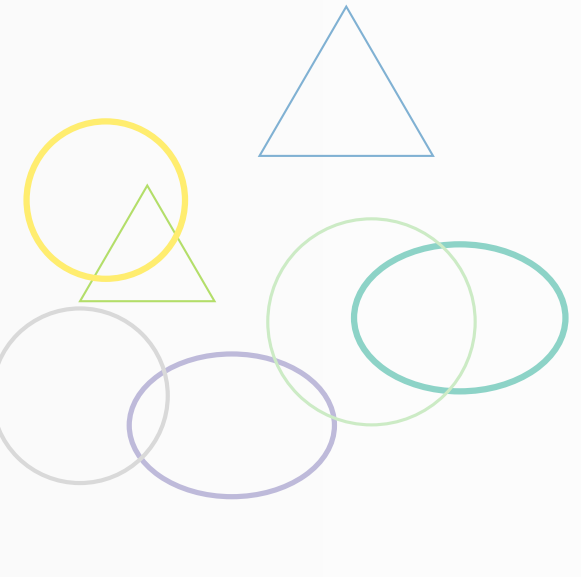[{"shape": "oval", "thickness": 3, "radius": 0.91, "center": [0.791, 0.449]}, {"shape": "oval", "thickness": 2.5, "radius": 0.88, "center": [0.399, 0.263]}, {"shape": "triangle", "thickness": 1, "radius": 0.86, "center": [0.596, 0.815]}, {"shape": "triangle", "thickness": 1, "radius": 0.67, "center": [0.253, 0.544]}, {"shape": "circle", "thickness": 2, "radius": 0.76, "center": [0.137, 0.314]}, {"shape": "circle", "thickness": 1.5, "radius": 0.89, "center": [0.639, 0.442]}, {"shape": "circle", "thickness": 3, "radius": 0.68, "center": [0.182, 0.653]}]